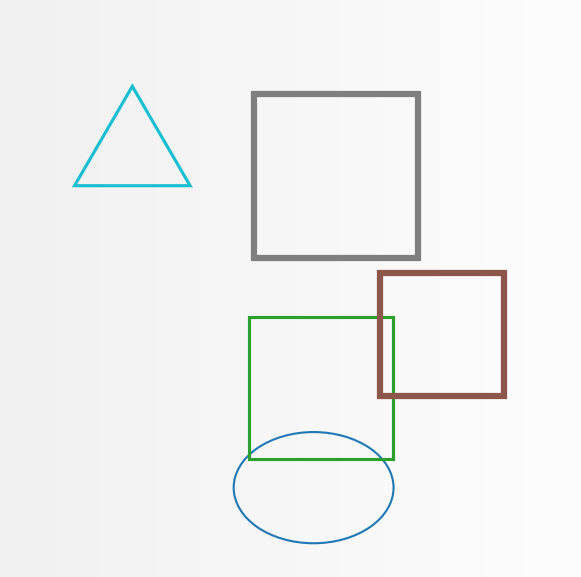[{"shape": "oval", "thickness": 1, "radius": 0.69, "center": [0.54, 0.155]}, {"shape": "square", "thickness": 1.5, "radius": 0.62, "center": [0.552, 0.328]}, {"shape": "square", "thickness": 3, "radius": 0.53, "center": [0.76, 0.419]}, {"shape": "square", "thickness": 3, "radius": 0.71, "center": [0.578, 0.694]}, {"shape": "triangle", "thickness": 1.5, "radius": 0.57, "center": [0.228, 0.735]}]